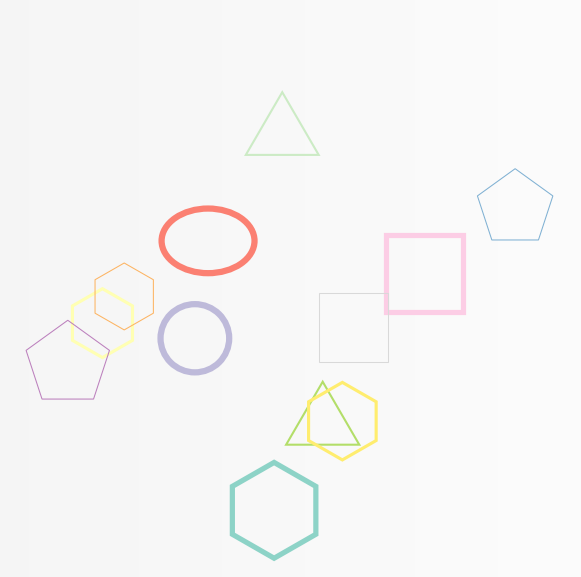[{"shape": "hexagon", "thickness": 2.5, "radius": 0.41, "center": [0.472, 0.115]}, {"shape": "hexagon", "thickness": 1.5, "radius": 0.3, "center": [0.176, 0.44]}, {"shape": "circle", "thickness": 3, "radius": 0.3, "center": [0.335, 0.413]}, {"shape": "oval", "thickness": 3, "radius": 0.4, "center": [0.358, 0.582]}, {"shape": "pentagon", "thickness": 0.5, "radius": 0.34, "center": [0.886, 0.639]}, {"shape": "hexagon", "thickness": 0.5, "radius": 0.29, "center": [0.214, 0.486]}, {"shape": "triangle", "thickness": 1, "radius": 0.36, "center": [0.555, 0.265]}, {"shape": "square", "thickness": 2.5, "radius": 0.33, "center": [0.73, 0.525]}, {"shape": "square", "thickness": 0.5, "radius": 0.3, "center": [0.608, 0.432]}, {"shape": "pentagon", "thickness": 0.5, "radius": 0.38, "center": [0.117, 0.369]}, {"shape": "triangle", "thickness": 1, "radius": 0.36, "center": [0.486, 0.767]}, {"shape": "hexagon", "thickness": 1.5, "radius": 0.34, "center": [0.589, 0.27]}]